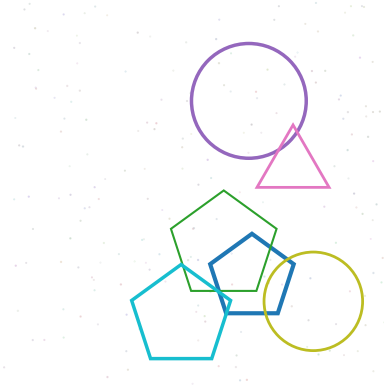[{"shape": "pentagon", "thickness": 3, "radius": 0.57, "center": [0.654, 0.279]}, {"shape": "pentagon", "thickness": 1.5, "radius": 0.72, "center": [0.581, 0.361]}, {"shape": "circle", "thickness": 2.5, "radius": 0.75, "center": [0.646, 0.738]}, {"shape": "triangle", "thickness": 2, "radius": 0.54, "center": [0.761, 0.567]}, {"shape": "circle", "thickness": 2, "radius": 0.64, "center": [0.814, 0.217]}, {"shape": "pentagon", "thickness": 2.5, "radius": 0.68, "center": [0.47, 0.178]}]